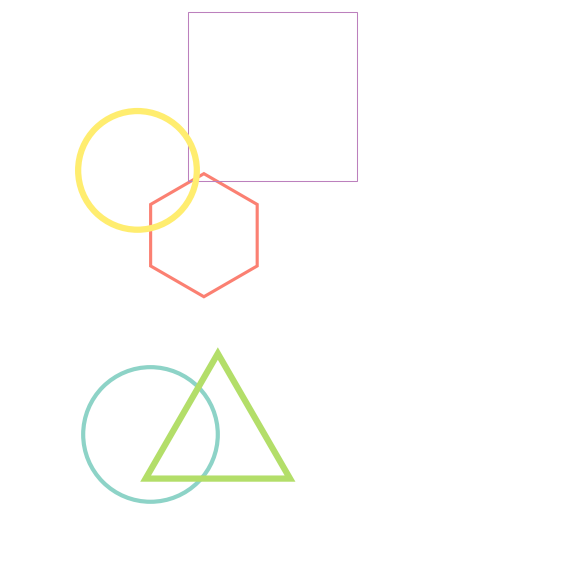[{"shape": "circle", "thickness": 2, "radius": 0.58, "center": [0.261, 0.247]}, {"shape": "hexagon", "thickness": 1.5, "radius": 0.53, "center": [0.353, 0.592]}, {"shape": "triangle", "thickness": 3, "radius": 0.72, "center": [0.377, 0.243]}, {"shape": "square", "thickness": 0.5, "radius": 0.73, "center": [0.472, 0.833]}, {"shape": "circle", "thickness": 3, "radius": 0.51, "center": [0.238, 0.704]}]